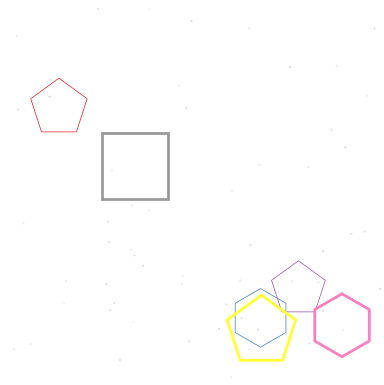[{"shape": "pentagon", "thickness": 0.5, "radius": 0.39, "center": [0.153, 0.72]}, {"shape": "hexagon", "thickness": 0.5, "radius": 0.38, "center": [0.677, 0.174]}, {"shape": "pentagon", "thickness": 0.5, "radius": 0.37, "center": [0.775, 0.249]}, {"shape": "pentagon", "thickness": 2, "radius": 0.47, "center": [0.679, 0.14]}, {"shape": "hexagon", "thickness": 2, "radius": 0.41, "center": [0.888, 0.155]}, {"shape": "square", "thickness": 2, "radius": 0.43, "center": [0.351, 0.569]}]